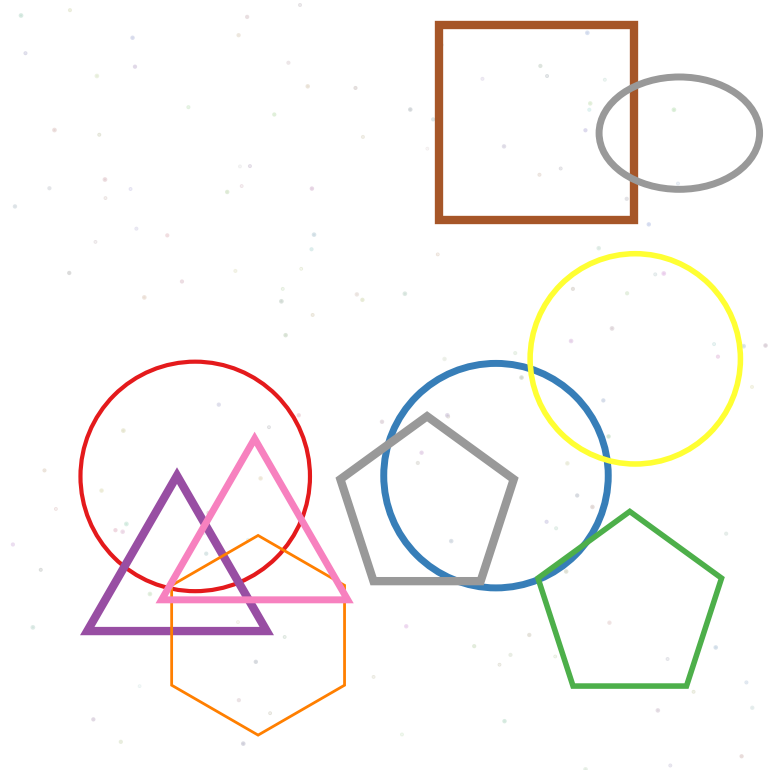[{"shape": "circle", "thickness": 1.5, "radius": 0.75, "center": [0.254, 0.381]}, {"shape": "circle", "thickness": 2.5, "radius": 0.73, "center": [0.644, 0.382]}, {"shape": "pentagon", "thickness": 2, "radius": 0.63, "center": [0.818, 0.21]}, {"shape": "triangle", "thickness": 3, "radius": 0.67, "center": [0.23, 0.248]}, {"shape": "hexagon", "thickness": 1, "radius": 0.65, "center": [0.335, 0.175]}, {"shape": "circle", "thickness": 2, "radius": 0.68, "center": [0.825, 0.534]}, {"shape": "square", "thickness": 3, "radius": 0.63, "center": [0.697, 0.841]}, {"shape": "triangle", "thickness": 2.5, "radius": 0.7, "center": [0.331, 0.291]}, {"shape": "pentagon", "thickness": 3, "radius": 0.59, "center": [0.555, 0.341]}, {"shape": "oval", "thickness": 2.5, "radius": 0.52, "center": [0.882, 0.827]}]